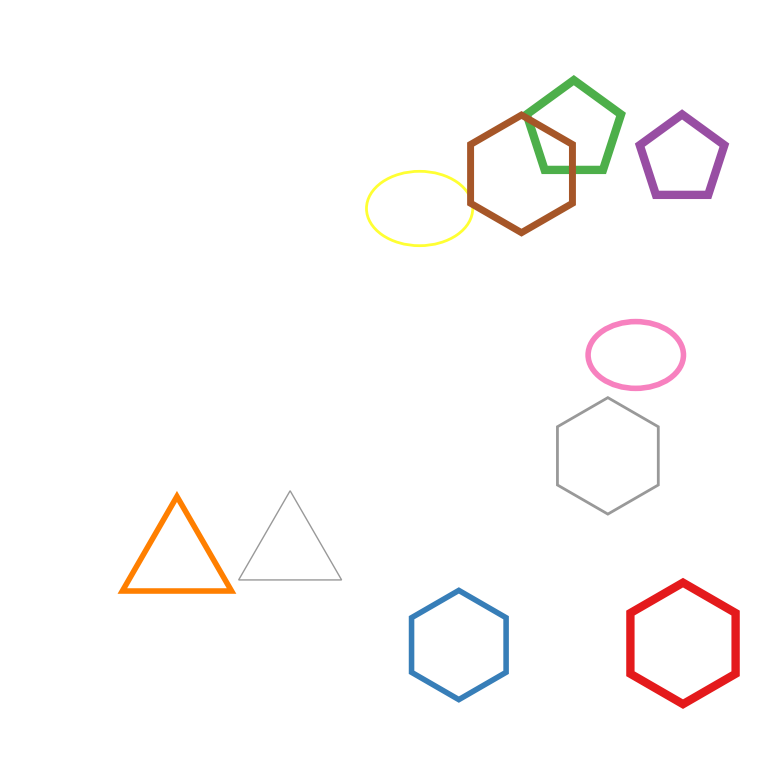[{"shape": "hexagon", "thickness": 3, "radius": 0.39, "center": [0.887, 0.164]}, {"shape": "hexagon", "thickness": 2, "radius": 0.35, "center": [0.596, 0.162]}, {"shape": "pentagon", "thickness": 3, "radius": 0.32, "center": [0.745, 0.831]}, {"shape": "pentagon", "thickness": 3, "radius": 0.29, "center": [0.886, 0.794]}, {"shape": "triangle", "thickness": 2, "radius": 0.41, "center": [0.23, 0.273]}, {"shape": "oval", "thickness": 1, "radius": 0.34, "center": [0.545, 0.729]}, {"shape": "hexagon", "thickness": 2.5, "radius": 0.38, "center": [0.677, 0.774]}, {"shape": "oval", "thickness": 2, "radius": 0.31, "center": [0.826, 0.539]}, {"shape": "hexagon", "thickness": 1, "radius": 0.38, "center": [0.789, 0.408]}, {"shape": "triangle", "thickness": 0.5, "radius": 0.39, "center": [0.377, 0.285]}]